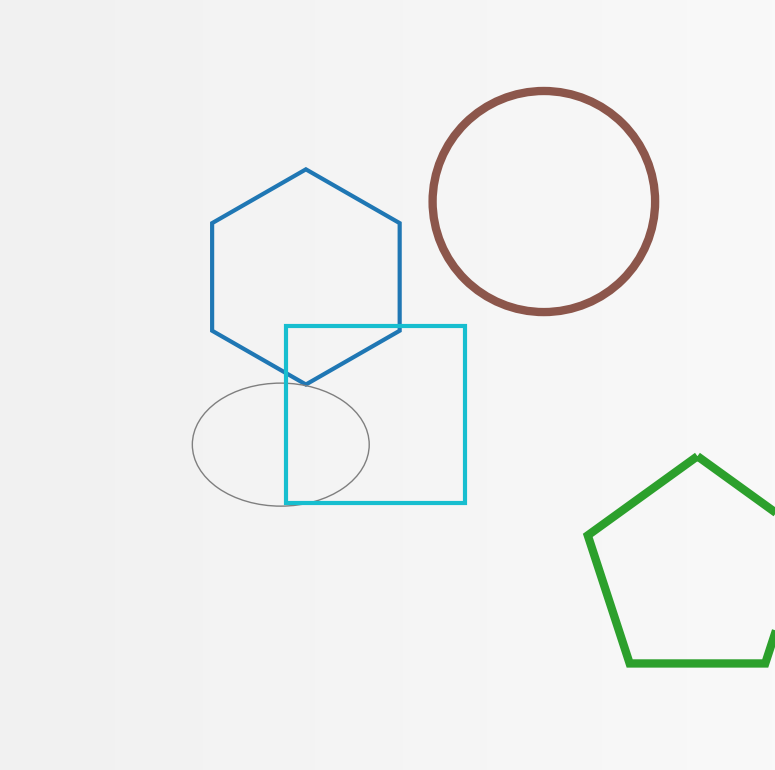[{"shape": "hexagon", "thickness": 1.5, "radius": 0.7, "center": [0.395, 0.64]}, {"shape": "pentagon", "thickness": 3, "radius": 0.74, "center": [0.9, 0.259]}, {"shape": "circle", "thickness": 3, "radius": 0.72, "center": [0.702, 0.738]}, {"shape": "oval", "thickness": 0.5, "radius": 0.57, "center": [0.362, 0.423]}, {"shape": "square", "thickness": 1.5, "radius": 0.58, "center": [0.485, 0.462]}]